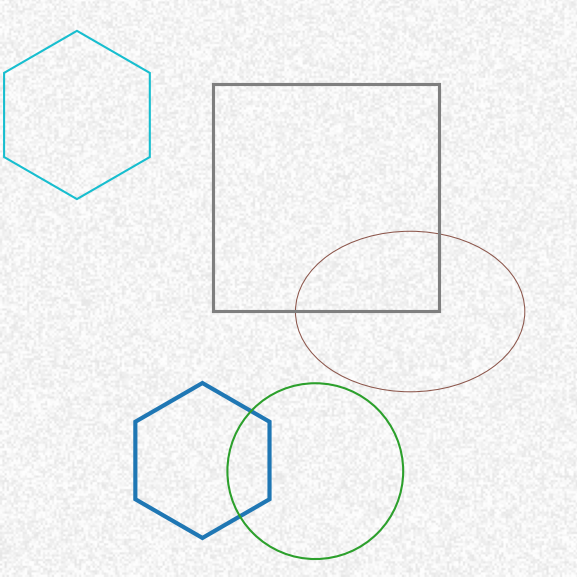[{"shape": "hexagon", "thickness": 2, "radius": 0.67, "center": [0.351, 0.202]}, {"shape": "circle", "thickness": 1, "radius": 0.76, "center": [0.546, 0.183]}, {"shape": "oval", "thickness": 0.5, "radius": 0.99, "center": [0.71, 0.46]}, {"shape": "square", "thickness": 1.5, "radius": 0.98, "center": [0.564, 0.657]}, {"shape": "hexagon", "thickness": 1, "radius": 0.73, "center": [0.133, 0.8]}]